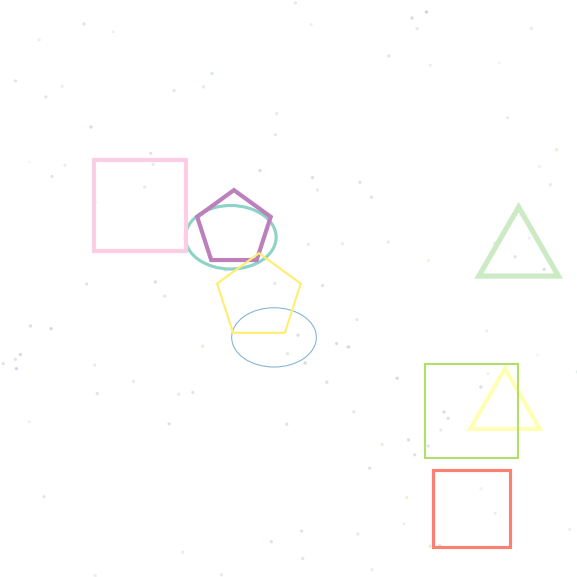[{"shape": "oval", "thickness": 1.5, "radius": 0.39, "center": [0.4, 0.588]}, {"shape": "triangle", "thickness": 2, "radius": 0.35, "center": [0.874, 0.291]}, {"shape": "square", "thickness": 1.5, "radius": 0.33, "center": [0.816, 0.118]}, {"shape": "oval", "thickness": 0.5, "radius": 0.37, "center": [0.474, 0.415]}, {"shape": "square", "thickness": 1, "radius": 0.41, "center": [0.817, 0.287]}, {"shape": "square", "thickness": 2, "radius": 0.4, "center": [0.243, 0.643]}, {"shape": "pentagon", "thickness": 2, "radius": 0.33, "center": [0.405, 0.603]}, {"shape": "triangle", "thickness": 2.5, "radius": 0.4, "center": [0.898, 0.561]}, {"shape": "pentagon", "thickness": 1, "radius": 0.38, "center": [0.448, 0.484]}]